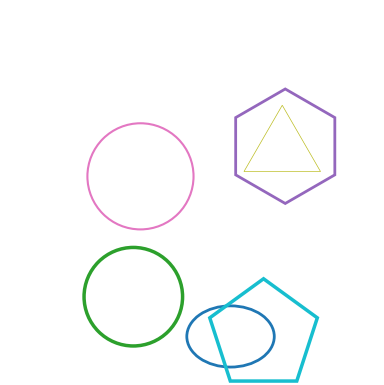[{"shape": "oval", "thickness": 2, "radius": 0.57, "center": [0.599, 0.126]}, {"shape": "circle", "thickness": 2.5, "radius": 0.64, "center": [0.346, 0.229]}, {"shape": "hexagon", "thickness": 2, "radius": 0.74, "center": [0.741, 0.62]}, {"shape": "circle", "thickness": 1.5, "radius": 0.69, "center": [0.365, 0.542]}, {"shape": "triangle", "thickness": 0.5, "radius": 0.57, "center": [0.733, 0.612]}, {"shape": "pentagon", "thickness": 2.5, "radius": 0.73, "center": [0.685, 0.129]}]